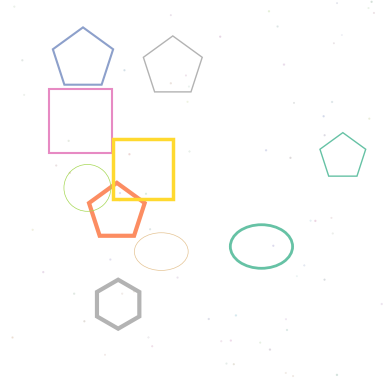[{"shape": "pentagon", "thickness": 1, "radius": 0.31, "center": [0.89, 0.593]}, {"shape": "oval", "thickness": 2, "radius": 0.4, "center": [0.679, 0.36]}, {"shape": "pentagon", "thickness": 3, "radius": 0.38, "center": [0.304, 0.449]}, {"shape": "pentagon", "thickness": 1.5, "radius": 0.41, "center": [0.216, 0.847]}, {"shape": "square", "thickness": 1.5, "radius": 0.41, "center": [0.208, 0.686]}, {"shape": "circle", "thickness": 0.5, "radius": 0.3, "center": [0.227, 0.512]}, {"shape": "square", "thickness": 2.5, "radius": 0.39, "center": [0.372, 0.562]}, {"shape": "oval", "thickness": 0.5, "radius": 0.35, "center": [0.419, 0.347]}, {"shape": "pentagon", "thickness": 1, "radius": 0.4, "center": [0.449, 0.826]}, {"shape": "hexagon", "thickness": 3, "radius": 0.32, "center": [0.307, 0.21]}]